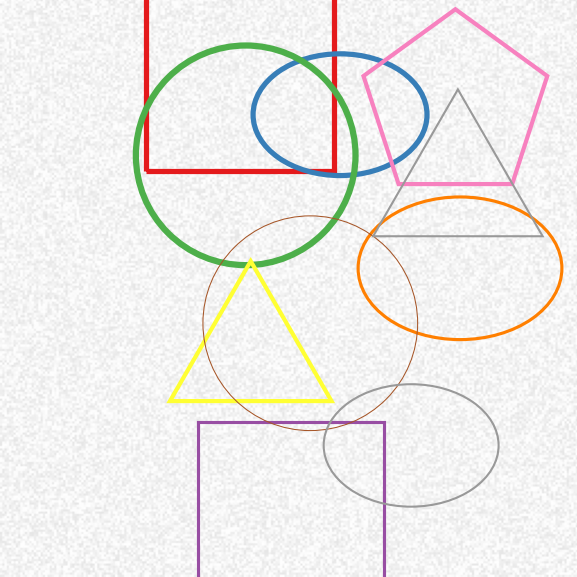[{"shape": "square", "thickness": 2.5, "radius": 0.81, "center": [0.415, 0.866]}, {"shape": "oval", "thickness": 2.5, "radius": 0.75, "center": [0.589, 0.801]}, {"shape": "circle", "thickness": 3, "radius": 0.95, "center": [0.425, 0.73]}, {"shape": "square", "thickness": 1.5, "radius": 0.8, "center": [0.503, 0.107]}, {"shape": "oval", "thickness": 1.5, "radius": 0.88, "center": [0.797, 0.535]}, {"shape": "triangle", "thickness": 2, "radius": 0.81, "center": [0.434, 0.385]}, {"shape": "circle", "thickness": 0.5, "radius": 0.93, "center": [0.537, 0.439]}, {"shape": "pentagon", "thickness": 2, "radius": 0.84, "center": [0.789, 0.816]}, {"shape": "oval", "thickness": 1, "radius": 0.76, "center": [0.712, 0.228]}, {"shape": "triangle", "thickness": 1, "radius": 0.85, "center": [0.793, 0.675]}]